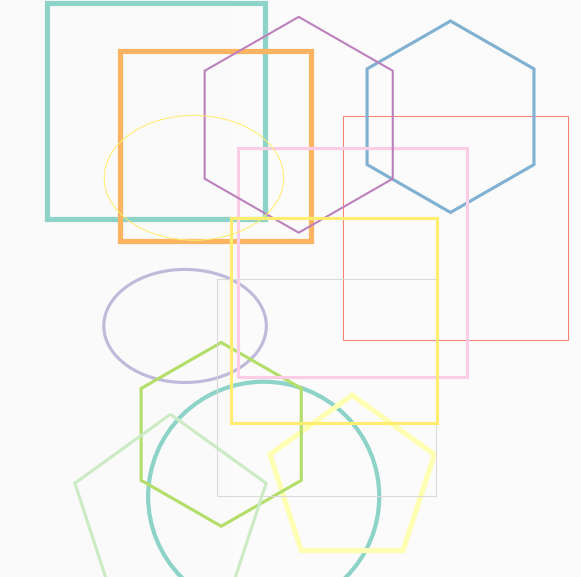[{"shape": "circle", "thickness": 2, "radius": 0.99, "center": [0.454, 0.139]}, {"shape": "square", "thickness": 2.5, "radius": 0.94, "center": [0.268, 0.807]}, {"shape": "pentagon", "thickness": 2.5, "radius": 0.74, "center": [0.606, 0.166]}, {"shape": "oval", "thickness": 1.5, "radius": 0.7, "center": [0.318, 0.435]}, {"shape": "square", "thickness": 0.5, "radius": 0.97, "center": [0.783, 0.605]}, {"shape": "hexagon", "thickness": 1.5, "radius": 0.83, "center": [0.775, 0.797]}, {"shape": "square", "thickness": 2.5, "radius": 0.82, "center": [0.371, 0.747]}, {"shape": "hexagon", "thickness": 1.5, "radius": 0.8, "center": [0.381, 0.247]}, {"shape": "square", "thickness": 1.5, "radius": 0.99, "center": [0.607, 0.544]}, {"shape": "square", "thickness": 0.5, "radius": 0.94, "center": [0.562, 0.329]}, {"shape": "hexagon", "thickness": 1, "radius": 0.93, "center": [0.514, 0.783]}, {"shape": "pentagon", "thickness": 1.5, "radius": 0.86, "center": [0.293, 0.109]}, {"shape": "oval", "thickness": 0.5, "radius": 0.77, "center": [0.334, 0.691]}, {"shape": "square", "thickness": 1.5, "radius": 0.89, "center": [0.575, 0.443]}]